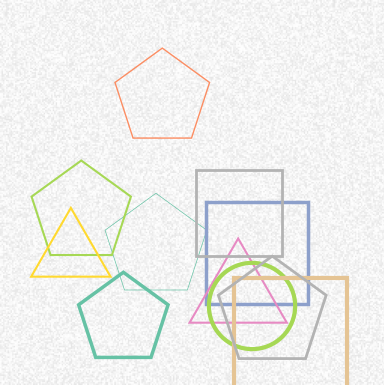[{"shape": "pentagon", "thickness": 0.5, "radius": 0.69, "center": [0.405, 0.359]}, {"shape": "pentagon", "thickness": 2.5, "radius": 0.61, "center": [0.32, 0.171]}, {"shape": "pentagon", "thickness": 1, "radius": 0.65, "center": [0.422, 0.746]}, {"shape": "square", "thickness": 2.5, "radius": 0.66, "center": [0.668, 0.343]}, {"shape": "triangle", "thickness": 1.5, "radius": 0.73, "center": [0.619, 0.235]}, {"shape": "circle", "thickness": 3, "radius": 0.56, "center": [0.655, 0.205]}, {"shape": "pentagon", "thickness": 1.5, "radius": 0.68, "center": [0.211, 0.447]}, {"shape": "triangle", "thickness": 1.5, "radius": 0.6, "center": [0.184, 0.341]}, {"shape": "square", "thickness": 3, "radius": 0.74, "center": [0.754, 0.13]}, {"shape": "pentagon", "thickness": 2, "radius": 0.74, "center": [0.707, 0.188]}, {"shape": "square", "thickness": 2, "radius": 0.56, "center": [0.62, 0.447]}]